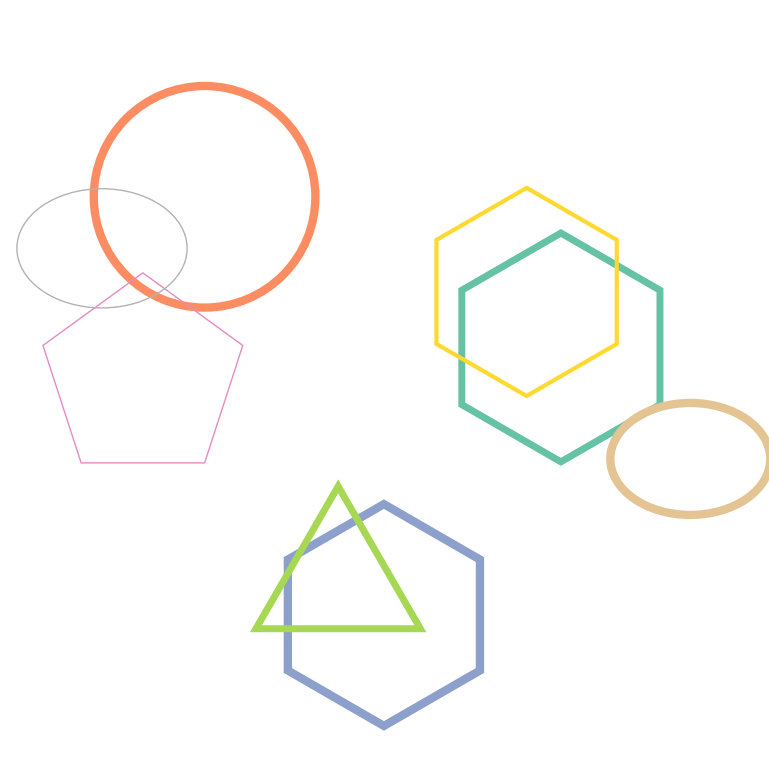[{"shape": "hexagon", "thickness": 2.5, "radius": 0.74, "center": [0.728, 0.549]}, {"shape": "circle", "thickness": 3, "radius": 0.72, "center": [0.266, 0.744]}, {"shape": "hexagon", "thickness": 3, "radius": 0.72, "center": [0.499, 0.201]}, {"shape": "pentagon", "thickness": 0.5, "radius": 0.68, "center": [0.186, 0.509]}, {"shape": "triangle", "thickness": 2.5, "radius": 0.62, "center": [0.439, 0.245]}, {"shape": "hexagon", "thickness": 1.5, "radius": 0.68, "center": [0.684, 0.621]}, {"shape": "oval", "thickness": 3, "radius": 0.52, "center": [0.896, 0.404]}, {"shape": "oval", "thickness": 0.5, "radius": 0.55, "center": [0.132, 0.678]}]